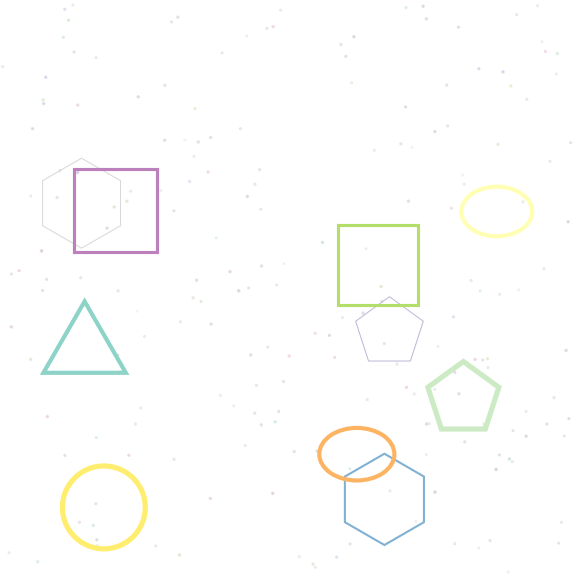[{"shape": "triangle", "thickness": 2, "radius": 0.41, "center": [0.147, 0.395]}, {"shape": "oval", "thickness": 2, "radius": 0.31, "center": [0.86, 0.633]}, {"shape": "pentagon", "thickness": 0.5, "radius": 0.31, "center": [0.674, 0.424]}, {"shape": "hexagon", "thickness": 1, "radius": 0.4, "center": [0.666, 0.134]}, {"shape": "oval", "thickness": 2, "radius": 0.33, "center": [0.618, 0.213]}, {"shape": "square", "thickness": 1.5, "radius": 0.35, "center": [0.654, 0.54]}, {"shape": "hexagon", "thickness": 0.5, "radius": 0.39, "center": [0.141, 0.647]}, {"shape": "square", "thickness": 1.5, "radius": 0.36, "center": [0.2, 0.635]}, {"shape": "pentagon", "thickness": 2.5, "radius": 0.32, "center": [0.802, 0.308]}, {"shape": "circle", "thickness": 2.5, "radius": 0.36, "center": [0.18, 0.121]}]